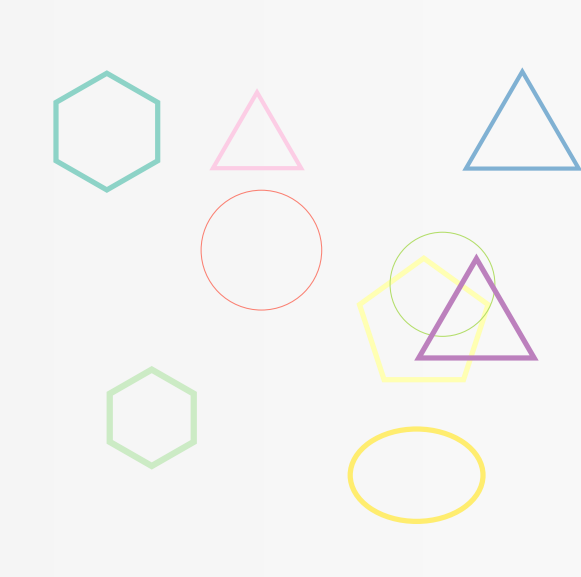[{"shape": "hexagon", "thickness": 2.5, "radius": 0.51, "center": [0.184, 0.771]}, {"shape": "pentagon", "thickness": 2.5, "radius": 0.58, "center": [0.729, 0.436]}, {"shape": "circle", "thickness": 0.5, "radius": 0.52, "center": [0.45, 0.566]}, {"shape": "triangle", "thickness": 2, "radius": 0.56, "center": [0.899, 0.763]}, {"shape": "circle", "thickness": 0.5, "radius": 0.45, "center": [0.761, 0.507]}, {"shape": "triangle", "thickness": 2, "radius": 0.44, "center": [0.442, 0.752]}, {"shape": "triangle", "thickness": 2.5, "radius": 0.57, "center": [0.82, 0.437]}, {"shape": "hexagon", "thickness": 3, "radius": 0.42, "center": [0.261, 0.276]}, {"shape": "oval", "thickness": 2.5, "radius": 0.57, "center": [0.717, 0.176]}]